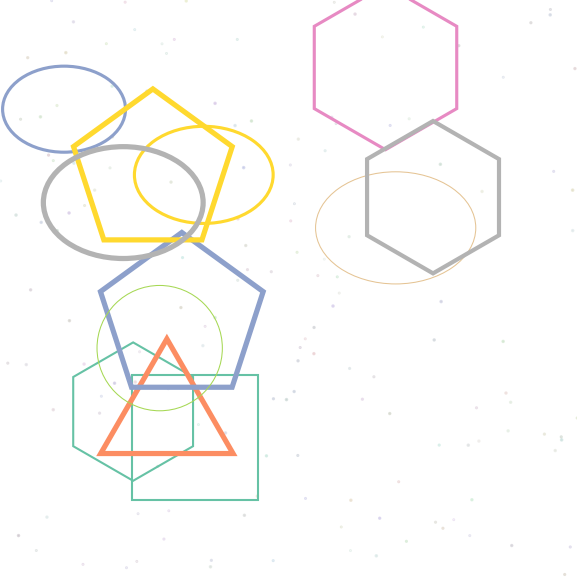[{"shape": "hexagon", "thickness": 1, "radius": 0.6, "center": [0.231, 0.286]}, {"shape": "square", "thickness": 1, "radius": 0.54, "center": [0.338, 0.241]}, {"shape": "triangle", "thickness": 2.5, "radius": 0.66, "center": [0.289, 0.28]}, {"shape": "oval", "thickness": 1.5, "radius": 0.53, "center": [0.111, 0.81]}, {"shape": "pentagon", "thickness": 2.5, "radius": 0.74, "center": [0.315, 0.448]}, {"shape": "hexagon", "thickness": 1.5, "radius": 0.71, "center": [0.668, 0.882]}, {"shape": "circle", "thickness": 0.5, "radius": 0.54, "center": [0.277, 0.396]}, {"shape": "pentagon", "thickness": 2.5, "radius": 0.72, "center": [0.265, 0.701]}, {"shape": "oval", "thickness": 1.5, "radius": 0.6, "center": [0.353, 0.696]}, {"shape": "oval", "thickness": 0.5, "radius": 0.69, "center": [0.685, 0.605]}, {"shape": "hexagon", "thickness": 2, "radius": 0.66, "center": [0.75, 0.658]}, {"shape": "oval", "thickness": 2.5, "radius": 0.69, "center": [0.213, 0.648]}]